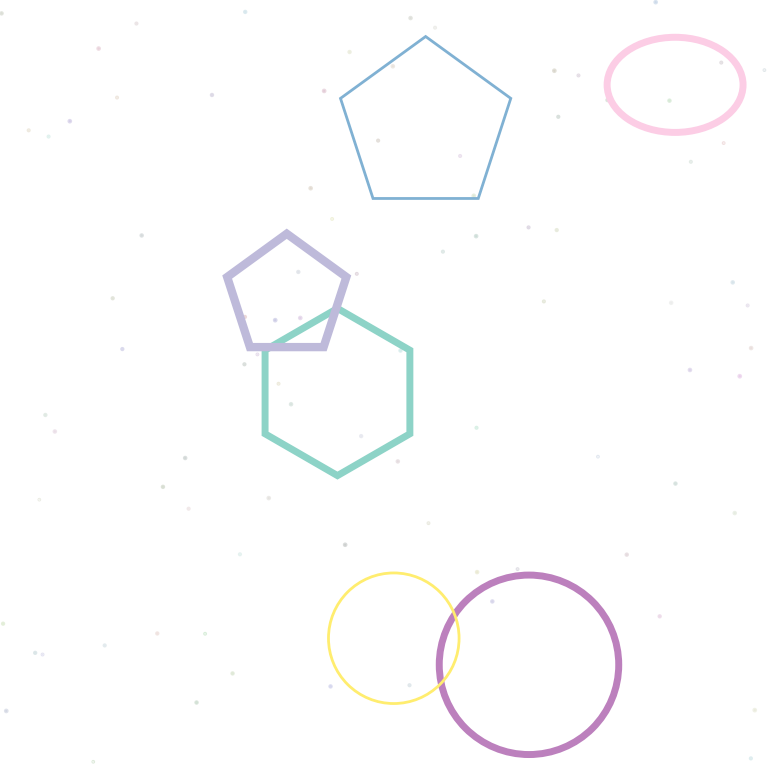[{"shape": "hexagon", "thickness": 2.5, "radius": 0.54, "center": [0.438, 0.491]}, {"shape": "pentagon", "thickness": 3, "radius": 0.41, "center": [0.372, 0.615]}, {"shape": "pentagon", "thickness": 1, "radius": 0.58, "center": [0.553, 0.836]}, {"shape": "oval", "thickness": 2.5, "radius": 0.44, "center": [0.877, 0.89]}, {"shape": "circle", "thickness": 2.5, "radius": 0.58, "center": [0.687, 0.137]}, {"shape": "circle", "thickness": 1, "radius": 0.42, "center": [0.511, 0.171]}]